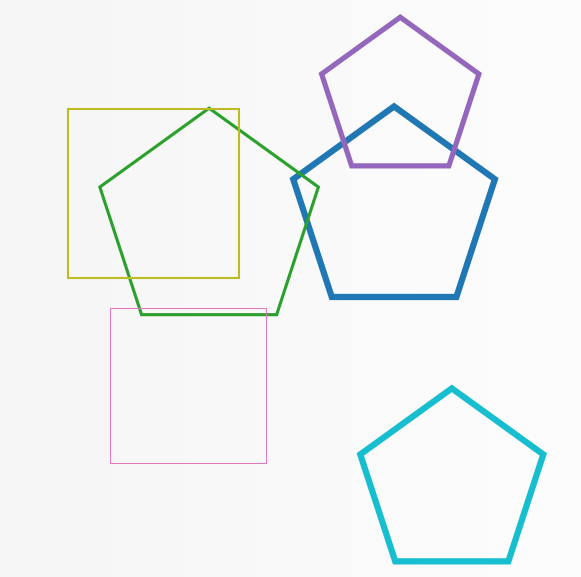[{"shape": "pentagon", "thickness": 3, "radius": 0.91, "center": [0.678, 0.632]}, {"shape": "pentagon", "thickness": 1.5, "radius": 0.99, "center": [0.36, 0.614]}, {"shape": "pentagon", "thickness": 2.5, "radius": 0.71, "center": [0.689, 0.827]}, {"shape": "square", "thickness": 0.5, "radius": 0.67, "center": [0.324, 0.331]}, {"shape": "square", "thickness": 1, "radius": 0.73, "center": [0.264, 0.664]}, {"shape": "pentagon", "thickness": 3, "radius": 0.83, "center": [0.777, 0.161]}]